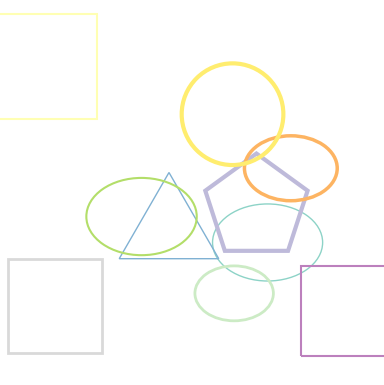[{"shape": "oval", "thickness": 1, "radius": 0.71, "center": [0.695, 0.37]}, {"shape": "square", "thickness": 1.5, "radius": 0.68, "center": [0.116, 0.828]}, {"shape": "pentagon", "thickness": 3, "radius": 0.7, "center": [0.666, 0.461]}, {"shape": "triangle", "thickness": 1, "radius": 0.75, "center": [0.439, 0.403]}, {"shape": "oval", "thickness": 2.5, "radius": 0.6, "center": [0.755, 0.563]}, {"shape": "oval", "thickness": 1.5, "radius": 0.72, "center": [0.368, 0.438]}, {"shape": "square", "thickness": 2, "radius": 0.61, "center": [0.144, 0.205]}, {"shape": "square", "thickness": 1.5, "radius": 0.59, "center": [0.898, 0.193]}, {"shape": "oval", "thickness": 2, "radius": 0.51, "center": [0.608, 0.238]}, {"shape": "circle", "thickness": 3, "radius": 0.66, "center": [0.604, 0.703]}]